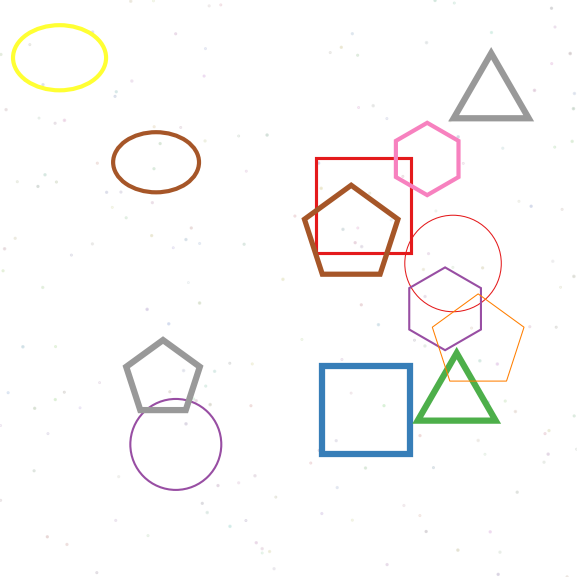[{"shape": "square", "thickness": 1.5, "radius": 0.41, "center": [0.629, 0.643]}, {"shape": "circle", "thickness": 0.5, "radius": 0.42, "center": [0.784, 0.543]}, {"shape": "square", "thickness": 3, "radius": 0.38, "center": [0.634, 0.288]}, {"shape": "triangle", "thickness": 3, "radius": 0.39, "center": [0.791, 0.31]}, {"shape": "hexagon", "thickness": 1, "radius": 0.36, "center": [0.771, 0.464]}, {"shape": "circle", "thickness": 1, "radius": 0.39, "center": [0.304, 0.23]}, {"shape": "pentagon", "thickness": 0.5, "radius": 0.42, "center": [0.828, 0.407]}, {"shape": "oval", "thickness": 2, "radius": 0.4, "center": [0.103, 0.899]}, {"shape": "oval", "thickness": 2, "radius": 0.37, "center": [0.27, 0.718]}, {"shape": "pentagon", "thickness": 2.5, "radius": 0.43, "center": [0.608, 0.593]}, {"shape": "hexagon", "thickness": 2, "radius": 0.31, "center": [0.74, 0.724]}, {"shape": "pentagon", "thickness": 3, "radius": 0.34, "center": [0.282, 0.343]}, {"shape": "triangle", "thickness": 3, "radius": 0.38, "center": [0.851, 0.832]}]